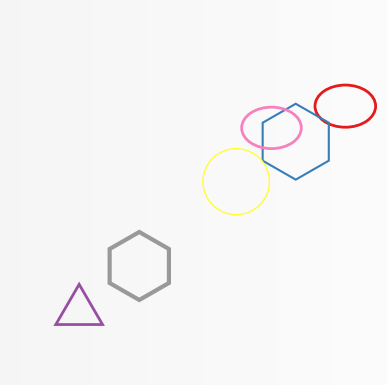[{"shape": "oval", "thickness": 2, "radius": 0.39, "center": [0.891, 0.724]}, {"shape": "hexagon", "thickness": 1.5, "radius": 0.49, "center": [0.763, 0.632]}, {"shape": "triangle", "thickness": 2, "radius": 0.35, "center": [0.204, 0.192]}, {"shape": "circle", "thickness": 1, "radius": 0.43, "center": [0.609, 0.528]}, {"shape": "oval", "thickness": 2, "radius": 0.38, "center": [0.701, 0.668]}, {"shape": "hexagon", "thickness": 3, "radius": 0.44, "center": [0.359, 0.309]}]